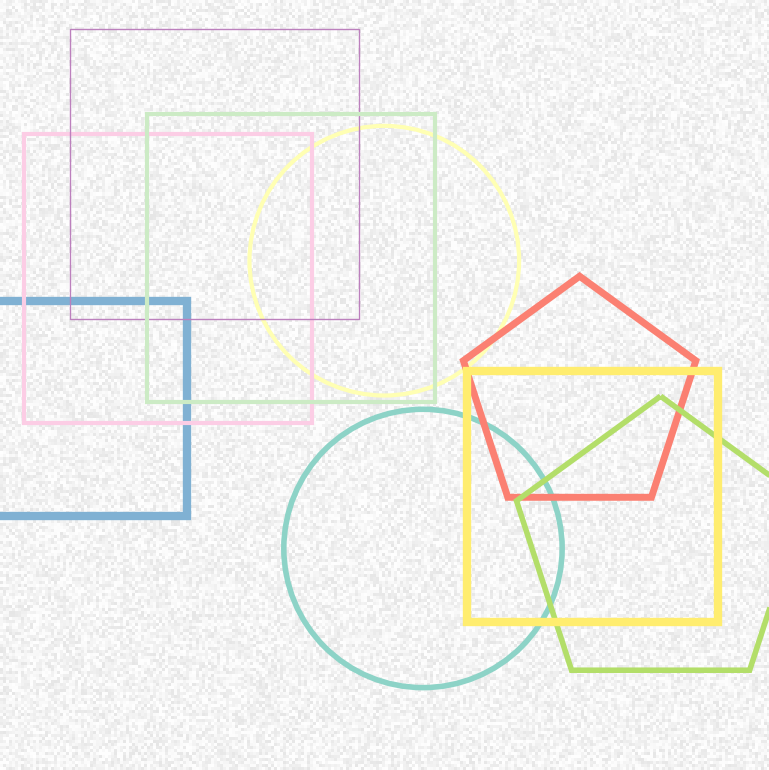[{"shape": "circle", "thickness": 2, "radius": 0.9, "center": [0.549, 0.288]}, {"shape": "circle", "thickness": 1.5, "radius": 0.88, "center": [0.499, 0.661]}, {"shape": "pentagon", "thickness": 2.5, "radius": 0.79, "center": [0.753, 0.483]}, {"shape": "square", "thickness": 3, "radius": 0.7, "center": [0.103, 0.47]}, {"shape": "pentagon", "thickness": 2, "radius": 0.98, "center": [0.858, 0.289]}, {"shape": "square", "thickness": 1.5, "radius": 0.94, "center": [0.218, 0.638]}, {"shape": "square", "thickness": 0.5, "radius": 0.94, "center": [0.278, 0.774]}, {"shape": "square", "thickness": 1.5, "radius": 0.94, "center": [0.378, 0.665]}, {"shape": "square", "thickness": 3, "radius": 0.82, "center": [0.769, 0.355]}]